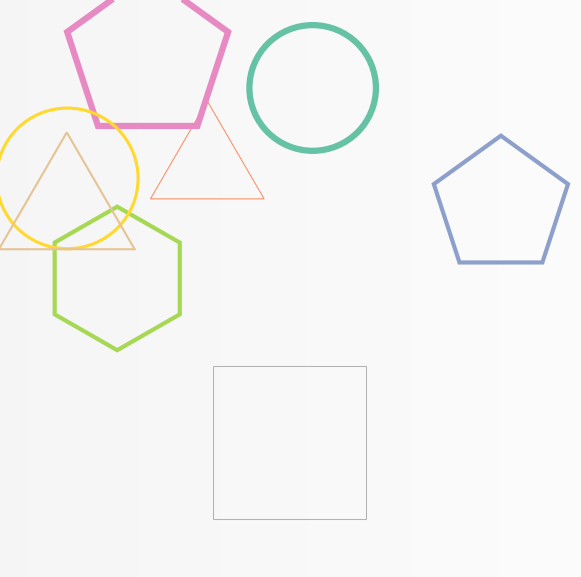[{"shape": "circle", "thickness": 3, "radius": 0.54, "center": [0.538, 0.847]}, {"shape": "triangle", "thickness": 0.5, "radius": 0.56, "center": [0.357, 0.711]}, {"shape": "pentagon", "thickness": 2, "radius": 0.61, "center": [0.862, 0.643]}, {"shape": "pentagon", "thickness": 3, "radius": 0.73, "center": [0.254, 0.899]}, {"shape": "hexagon", "thickness": 2, "radius": 0.62, "center": [0.202, 0.517]}, {"shape": "circle", "thickness": 1.5, "radius": 0.61, "center": [0.116, 0.69]}, {"shape": "triangle", "thickness": 1, "radius": 0.67, "center": [0.115, 0.635]}, {"shape": "square", "thickness": 0.5, "radius": 0.66, "center": [0.498, 0.233]}]